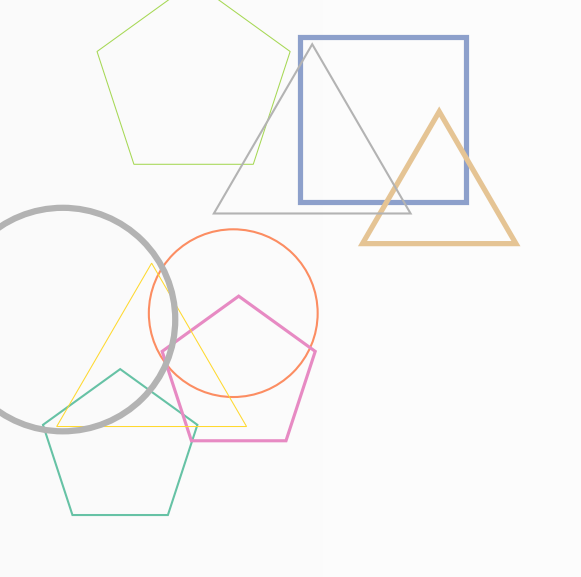[{"shape": "pentagon", "thickness": 1, "radius": 0.7, "center": [0.207, 0.22]}, {"shape": "circle", "thickness": 1, "radius": 0.73, "center": [0.401, 0.457]}, {"shape": "square", "thickness": 2.5, "radius": 0.71, "center": [0.66, 0.792]}, {"shape": "pentagon", "thickness": 1.5, "radius": 0.69, "center": [0.411, 0.348]}, {"shape": "pentagon", "thickness": 0.5, "radius": 0.87, "center": [0.333, 0.856]}, {"shape": "triangle", "thickness": 0.5, "radius": 0.94, "center": [0.261, 0.355]}, {"shape": "triangle", "thickness": 2.5, "radius": 0.76, "center": [0.756, 0.653]}, {"shape": "circle", "thickness": 3, "radius": 0.97, "center": [0.108, 0.446]}, {"shape": "triangle", "thickness": 1, "radius": 0.98, "center": [0.537, 0.727]}]